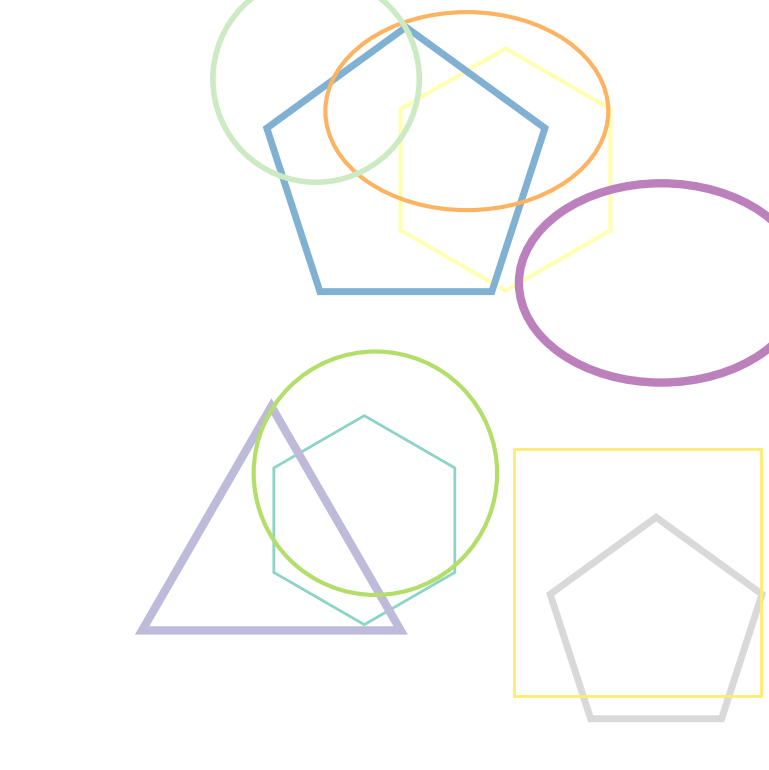[{"shape": "hexagon", "thickness": 1, "radius": 0.68, "center": [0.473, 0.324]}, {"shape": "hexagon", "thickness": 1.5, "radius": 0.79, "center": [0.657, 0.78]}, {"shape": "triangle", "thickness": 3, "radius": 0.97, "center": [0.352, 0.278]}, {"shape": "pentagon", "thickness": 2.5, "radius": 0.95, "center": [0.527, 0.775]}, {"shape": "oval", "thickness": 1.5, "radius": 0.92, "center": [0.606, 0.856]}, {"shape": "circle", "thickness": 1.5, "radius": 0.79, "center": [0.488, 0.385]}, {"shape": "pentagon", "thickness": 2.5, "radius": 0.72, "center": [0.852, 0.184]}, {"shape": "oval", "thickness": 3, "radius": 0.92, "center": [0.859, 0.633]}, {"shape": "circle", "thickness": 2, "radius": 0.67, "center": [0.41, 0.897]}, {"shape": "square", "thickness": 1, "radius": 0.8, "center": [0.828, 0.257]}]